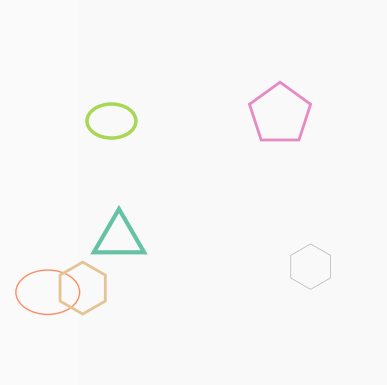[{"shape": "triangle", "thickness": 3, "radius": 0.37, "center": [0.307, 0.382]}, {"shape": "oval", "thickness": 1, "radius": 0.41, "center": [0.123, 0.241]}, {"shape": "pentagon", "thickness": 2, "radius": 0.41, "center": [0.723, 0.704]}, {"shape": "oval", "thickness": 2.5, "radius": 0.32, "center": [0.288, 0.686]}, {"shape": "hexagon", "thickness": 2, "radius": 0.34, "center": [0.213, 0.252]}, {"shape": "hexagon", "thickness": 0.5, "radius": 0.29, "center": [0.801, 0.307]}]